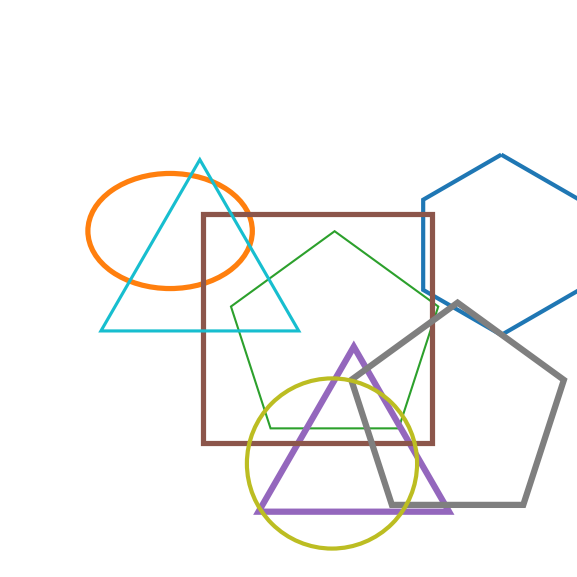[{"shape": "hexagon", "thickness": 2, "radius": 0.78, "center": [0.868, 0.575]}, {"shape": "oval", "thickness": 2.5, "radius": 0.71, "center": [0.295, 0.599]}, {"shape": "pentagon", "thickness": 1, "radius": 0.94, "center": [0.579, 0.41]}, {"shape": "triangle", "thickness": 3, "radius": 0.95, "center": [0.613, 0.208]}, {"shape": "square", "thickness": 2.5, "radius": 0.99, "center": [0.55, 0.43]}, {"shape": "pentagon", "thickness": 3, "radius": 0.97, "center": [0.792, 0.281]}, {"shape": "circle", "thickness": 2, "radius": 0.74, "center": [0.575, 0.197]}, {"shape": "triangle", "thickness": 1.5, "radius": 0.99, "center": [0.346, 0.525]}]